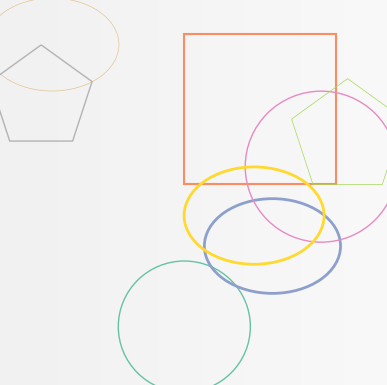[{"shape": "circle", "thickness": 1, "radius": 0.85, "center": [0.476, 0.152]}, {"shape": "square", "thickness": 1.5, "radius": 0.98, "center": [0.671, 0.716]}, {"shape": "oval", "thickness": 2, "radius": 0.88, "center": [0.703, 0.361]}, {"shape": "circle", "thickness": 1, "radius": 0.98, "center": [0.829, 0.567]}, {"shape": "pentagon", "thickness": 0.5, "radius": 0.76, "center": [0.897, 0.644]}, {"shape": "oval", "thickness": 2, "radius": 0.9, "center": [0.656, 0.44]}, {"shape": "oval", "thickness": 0.5, "radius": 0.86, "center": [0.134, 0.884]}, {"shape": "pentagon", "thickness": 1, "radius": 0.69, "center": [0.106, 0.745]}]